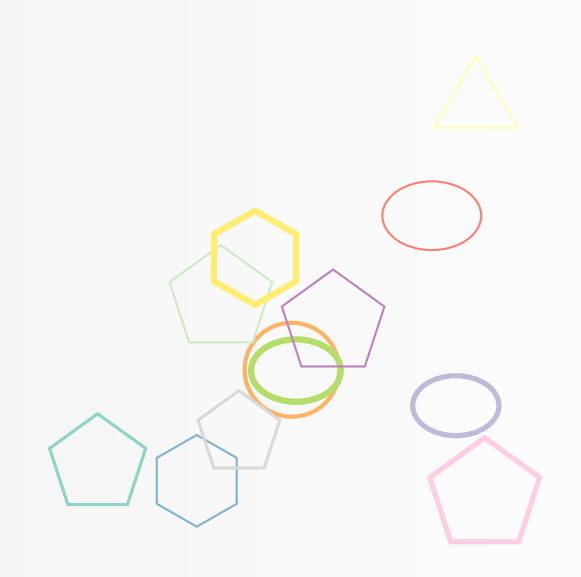[{"shape": "pentagon", "thickness": 1.5, "radius": 0.43, "center": [0.168, 0.196]}, {"shape": "triangle", "thickness": 1, "radius": 0.41, "center": [0.819, 0.819]}, {"shape": "oval", "thickness": 2.5, "radius": 0.37, "center": [0.784, 0.297]}, {"shape": "oval", "thickness": 1, "radius": 0.42, "center": [0.743, 0.626]}, {"shape": "hexagon", "thickness": 1, "radius": 0.4, "center": [0.339, 0.167]}, {"shape": "circle", "thickness": 2, "radius": 0.41, "center": [0.502, 0.359]}, {"shape": "oval", "thickness": 3, "radius": 0.39, "center": [0.509, 0.357]}, {"shape": "pentagon", "thickness": 2.5, "radius": 0.5, "center": [0.834, 0.142]}, {"shape": "pentagon", "thickness": 1.5, "radius": 0.37, "center": [0.411, 0.249]}, {"shape": "pentagon", "thickness": 1, "radius": 0.46, "center": [0.573, 0.44]}, {"shape": "pentagon", "thickness": 1, "radius": 0.47, "center": [0.38, 0.482]}, {"shape": "hexagon", "thickness": 3, "radius": 0.41, "center": [0.439, 0.553]}]